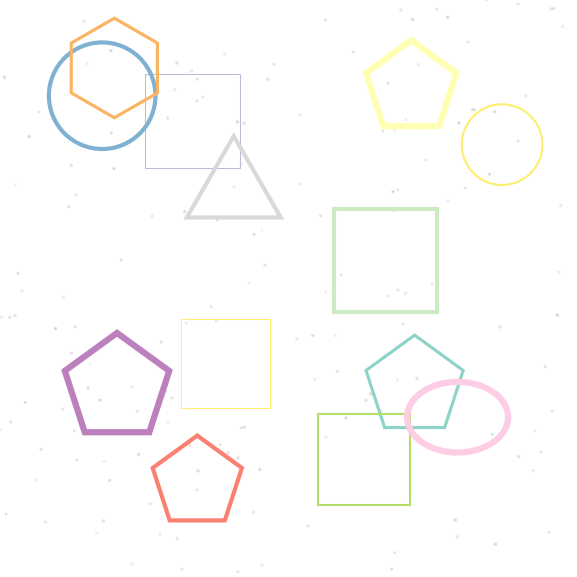[{"shape": "pentagon", "thickness": 1.5, "radius": 0.44, "center": [0.718, 0.33]}, {"shape": "pentagon", "thickness": 3, "radius": 0.41, "center": [0.712, 0.847]}, {"shape": "square", "thickness": 0.5, "radius": 0.41, "center": [0.333, 0.789]}, {"shape": "pentagon", "thickness": 2, "radius": 0.41, "center": [0.342, 0.164]}, {"shape": "circle", "thickness": 2, "radius": 0.46, "center": [0.177, 0.833]}, {"shape": "hexagon", "thickness": 1.5, "radius": 0.43, "center": [0.198, 0.881]}, {"shape": "square", "thickness": 1, "radius": 0.39, "center": [0.63, 0.203]}, {"shape": "oval", "thickness": 3, "radius": 0.44, "center": [0.792, 0.277]}, {"shape": "triangle", "thickness": 2, "radius": 0.47, "center": [0.405, 0.67]}, {"shape": "pentagon", "thickness": 3, "radius": 0.48, "center": [0.203, 0.328]}, {"shape": "square", "thickness": 2, "radius": 0.45, "center": [0.667, 0.549]}, {"shape": "square", "thickness": 0.5, "radius": 0.39, "center": [0.391, 0.37]}, {"shape": "circle", "thickness": 1, "radius": 0.35, "center": [0.869, 0.749]}]